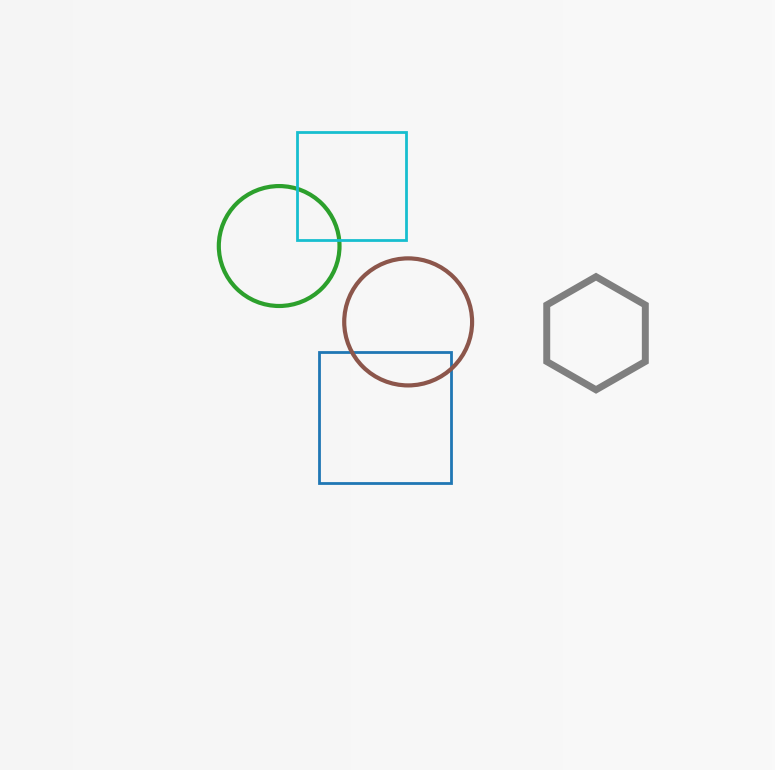[{"shape": "square", "thickness": 1, "radius": 0.43, "center": [0.497, 0.457]}, {"shape": "circle", "thickness": 1.5, "radius": 0.39, "center": [0.36, 0.68]}, {"shape": "circle", "thickness": 1.5, "radius": 0.41, "center": [0.527, 0.582]}, {"shape": "hexagon", "thickness": 2.5, "radius": 0.37, "center": [0.769, 0.567]}, {"shape": "square", "thickness": 1, "radius": 0.35, "center": [0.454, 0.758]}]